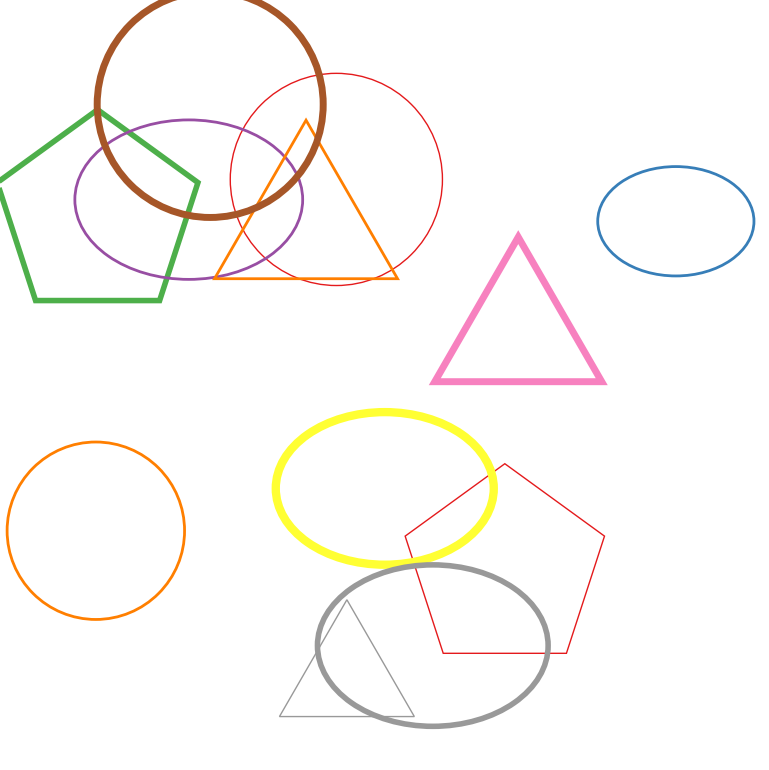[{"shape": "pentagon", "thickness": 0.5, "radius": 0.68, "center": [0.656, 0.262]}, {"shape": "circle", "thickness": 0.5, "radius": 0.69, "center": [0.437, 0.767]}, {"shape": "oval", "thickness": 1, "radius": 0.51, "center": [0.878, 0.713]}, {"shape": "pentagon", "thickness": 2, "radius": 0.69, "center": [0.127, 0.721]}, {"shape": "oval", "thickness": 1, "radius": 0.74, "center": [0.245, 0.741]}, {"shape": "circle", "thickness": 1, "radius": 0.58, "center": [0.124, 0.311]}, {"shape": "triangle", "thickness": 1, "radius": 0.69, "center": [0.397, 0.707]}, {"shape": "oval", "thickness": 3, "radius": 0.71, "center": [0.5, 0.366]}, {"shape": "circle", "thickness": 2.5, "radius": 0.73, "center": [0.273, 0.864]}, {"shape": "triangle", "thickness": 2.5, "radius": 0.63, "center": [0.673, 0.567]}, {"shape": "oval", "thickness": 2, "radius": 0.75, "center": [0.562, 0.162]}, {"shape": "triangle", "thickness": 0.5, "radius": 0.51, "center": [0.451, 0.12]}]